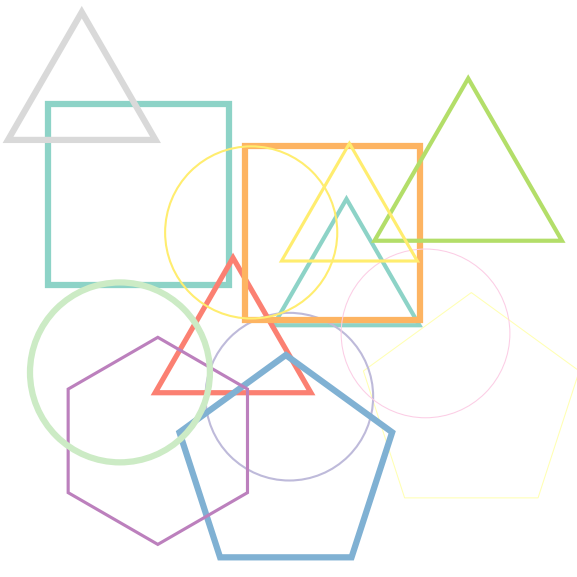[{"shape": "triangle", "thickness": 2, "radius": 0.73, "center": [0.6, 0.509]}, {"shape": "square", "thickness": 3, "radius": 0.78, "center": [0.24, 0.662]}, {"shape": "pentagon", "thickness": 0.5, "radius": 0.98, "center": [0.816, 0.296]}, {"shape": "circle", "thickness": 1, "radius": 0.73, "center": [0.501, 0.312]}, {"shape": "triangle", "thickness": 2.5, "radius": 0.78, "center": [0.404, 0.397]}, {"shape": "pentagon", "thickness": 3, "radius": 0.97, "center": [0.495, 0.191]}, {"shape": "square", "thickness": 3, "radius": 0.75, "center": [0.576, 0.596]}, {"shape": "triangle", "thickness": 2, "radius": 0.94, "center": [0.811, 0.676]}, {"shape": "circle", "thickness": 0.5, "radius": 0.73, "center": [0.737, 0.422]}, {"shape": "triangle", "thickness": 3, "radius": 0.74, "center": [0.142, 0.831]}, {"shape": "hexagon", "thickness": 1.5, "radius": 0.9, "center": [0.273, 0.236]}, {"shape": "circle", "thickness": 3, "radius": 0.78, "center": [0.208, 0.354]}, {"shape": "circle", "thickness": 1, "radius": 0.75, "center": [0.435, 0.597]}, {"shape": "triangle", "thickness": 1.5, "radius": 0.68, "center": [0.605, 0.615]}]